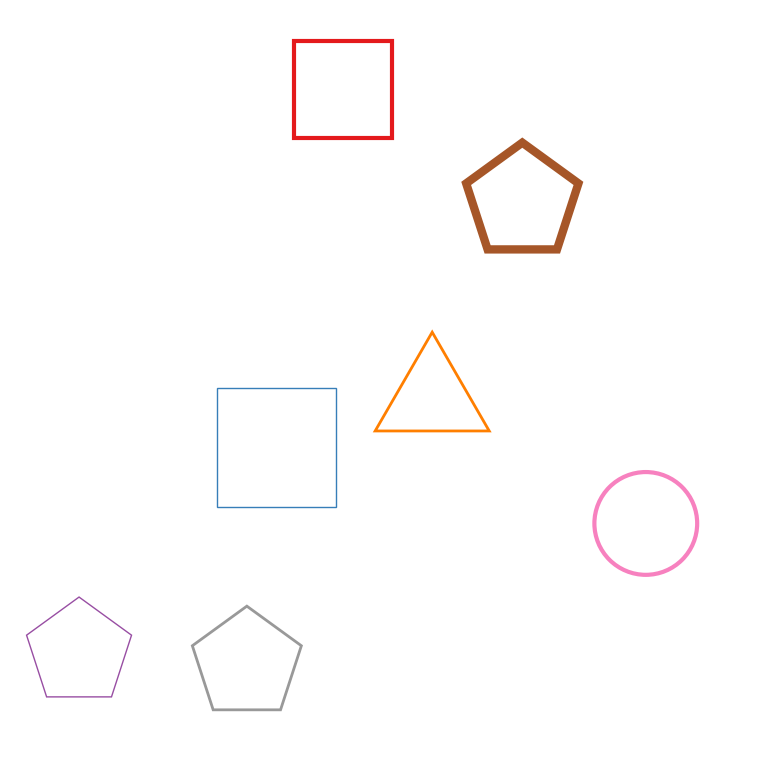[{"shape": "square", "thickness": 1.5, "radius": 0.32, "center": [0.446, 0.884]}, {"shape": "square", "thickness": 0.5, "radius": 0.38, "center": [0.359, 0.419]}, {"shape": "pentagon", "thickness": 0.5, "radius": 0.36, "center": [0.103, 0.153]}, {"shape": "triangle", "thickness": 1, "radius": 0.43, "center": [0.561, 0.483]}, {"shape": "pentagon", "thickness": 3, "radius": 0.38, "center": [0.678, 0.738]}, {"shape": "circle", "thickness": 1.5, "radius": 0.33, "center": [0.839, 0.32]}, {"shape": "pentagon", "thickness": 1, "radius": 0.37, "center": [0.321, 0.138]}]